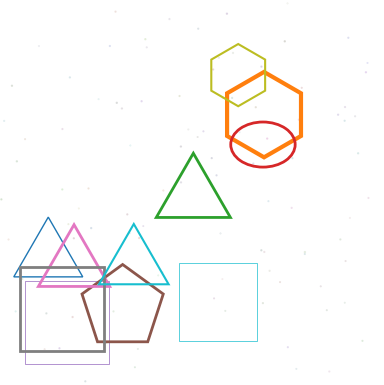[{"shape": "triangle", "thickness": 1, "radius": 0.52, "center": [0.125, 0.333]}, {"shape": "hexagon", "thickness": 3, "radius": 0.55, "center": [0.686, 0.702]}, {"shape": "triangle", "thickness": 2, "radius": 0.56, "center": [0.502, 0.491]}, {"shape": "oval", "thickness": 2, "radius": 0.42, "center": [0.683, 0.625]}, {"shape": "square", "thickness": 0.5, "radius": 0.54, "center": [0.174, 0.163]}, {"shape": "pentagon", "thickness": 2, "radius": 0.55, "center": [0.319, 0.202]}, {"shape": "triangle", "thickness": 2, "radius": 0.53, "center": [0.192, 0.309]}, {"shape": "square", "thickness": 2, "radius": 0.55, "center": [0.16, 0.198]}, {"shape": "hexagon", "thickness": 1.5, "radius": 0.4, "center": [0.619, 0.805]}, {"shape": "square", "thickness": 0.5, "radius": 0.51, "center": [0.566, 0.215]}, {"shape": "triangle", "thickness": 1.5, "radius": 0.52, "center": [0.348, 0.314]}]